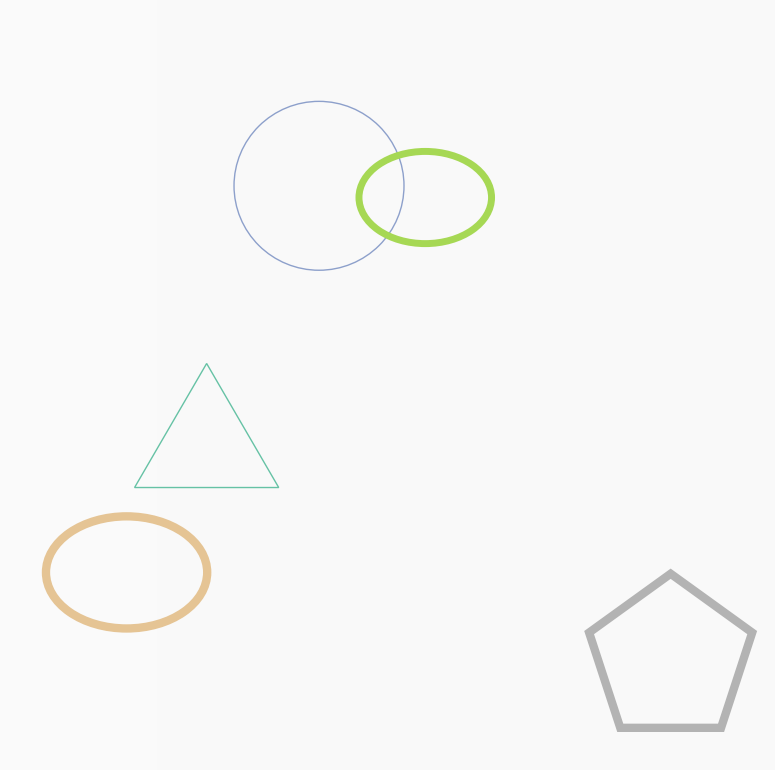[{"shape": "triangle", "thickness": 0.5, "radius": 0.54, "center": [0.267, 0.421]}, {"shape": "circle", "thickness": 0.5, "radius": 0.55, "center": [0.412, 0.759]}, {"shape": "oval", "thickness": 2.5, "radius": 0.43, "center": [0.549, 0.743]}, {"shape": "oval", "thickness": 3, "radius": 0.52, "center": [0.163, 0.257]}, {"shape": "pentagon", "thickness": 3, "radius": 0.55, "center": [0.865, 0.144]}]